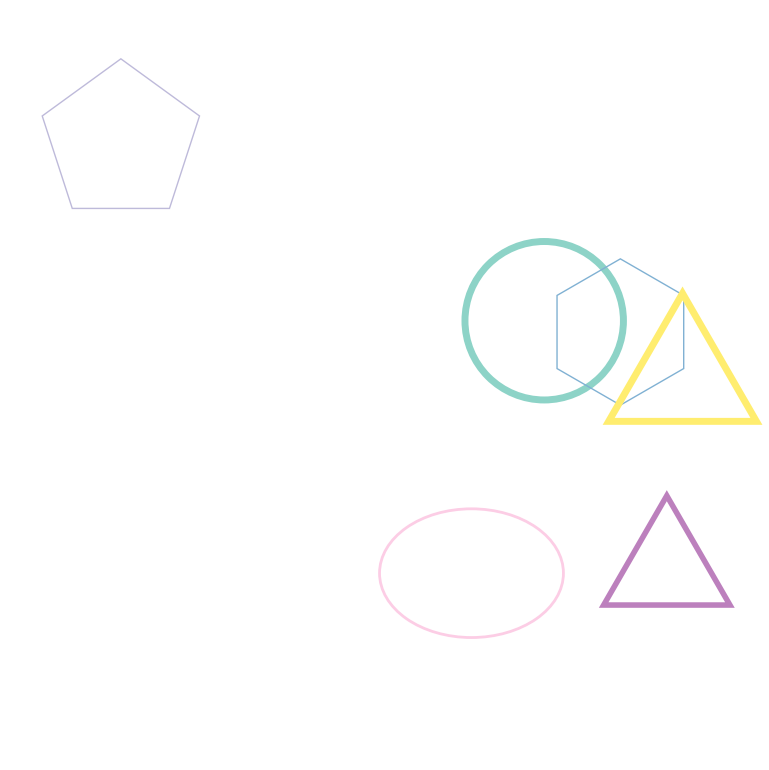[{"shape": "circle", "thickness": 2.5, "radius": 0.51, "center": [0.707, 0.583]}, {"shape": "pentagon", "thickness": 0.5, "radius": 0.54, "center": [0.157, 0.816]}, {"shape": "hexagon", "thickness": 0.5, "radius": 0.47, "center": [0.806, 0.569]}, {"shape": "oval", "thickness": 1, "radius": 0.6, "center": [0.612, 0.256]}, {"shape": "triangle", "thickness": 2, "radius": 0.47, "center": [0.866, 0.262]}, {"shape": "triangle", "thickness": 2.5, "radius": 0.55, "center": [0.886, 0.508]}]